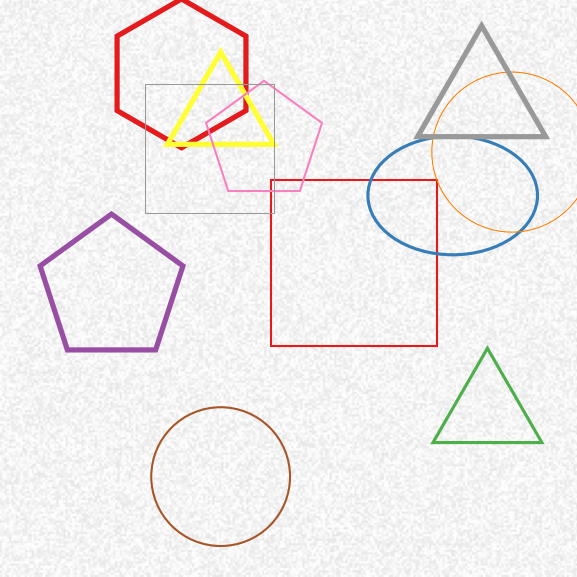[{"shape": "hexagon", "thickness": 2.5, "radius": 0.64, "center": [0.314, 0.872]}, {"shape": "square", "thickness": 1, "radius": 0.72, "center": [0.613, 0.544]}, {"shape": "oval", "thickness": 1.5, "radius": 0.73, "center": [0.784, 0.661]}, {"shape": "triangle", "thickness": 1.5, "radius": 0.54, "center": [0.844, 0.287]}, {"shape": "pentagon", "thickness": 2.5, "radius": 0.65, "center": [0.193, 0.498]}, {"shape": "circle", "thickness": 0.5, "radius": 0.69, "center": [0.886, 0.736]}, {"shape": "triangle", "thickness": 2.5, "radius": 0.53, "center": [0.382, 0.802]}, {"shape": "circle", "thickness": 1, "radius": 0.6, "center": [0.382, 0.174]}, {"shape": "pentagon", "thickness": 1, "radius": 0.53, "center": [0.457, 0.754]}, {"shape": "square", "thickness": 0.5, "radius": 0.56, "center": [0.362, 0.742]}, {"shape": "triangle", "thickness": 2.5, "radius": 0.64, "center": [0.834, 0.826]}]